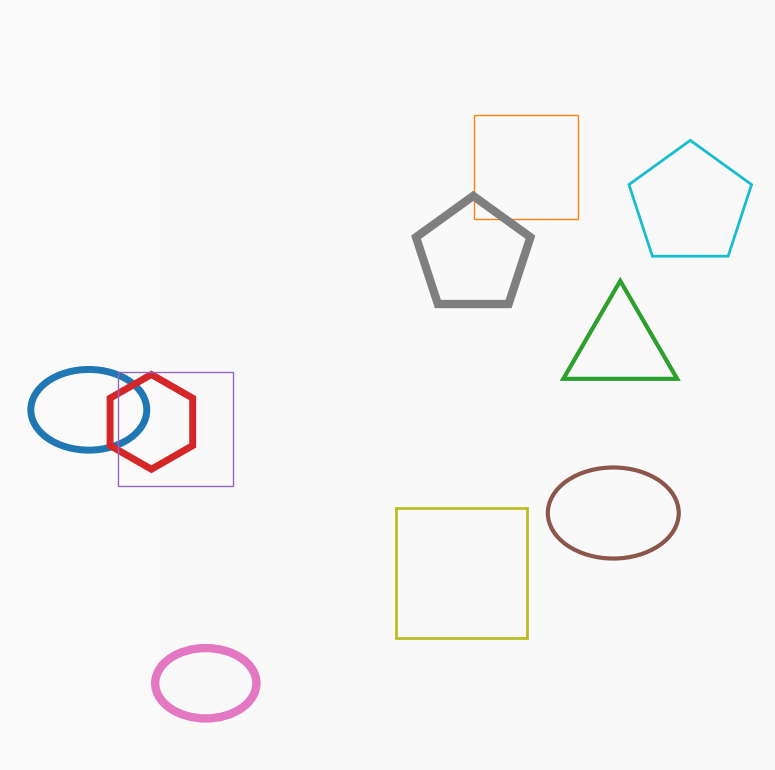[{"shape": "oval", "thickness": 2.5, "radius": 0.37, "center": [0.115, 0.468]}, {"shape": "square", "thickness": 0.5, "radius": 0.34, "center": [0.679, 0.783]}, {"shape": "triangle", "thickness": 1.5, "radius": 0.42, "center": [0.8, 0.55]}, {"shape": "hexagon", "thickness": 2.5, "radius": 0.31, "center": [0.195, 0.452]}, {"shape": "square", "thickness": 0.5, "radius": 0.37, "center": [0.227, 0.443]}, {"shape": "oval", "thickness": 1.5, "radius": 0.42, "center": [0.791, 0.334]}, {"shape": "oval", "thickness": 3, "radius": 0.33, "center": [0.266, 0.113]}, {"shape": "pentagon", "thickness": 3, "radius": 0.39, "center": [0.611, 0.668]}, {"shape": "square", "thickness": 1, "radius": 0.42, "center": [0.595, 0.256]}, {"shape": "pentagon", "thickness": 1, "radius": 0.42, "center": [0.891, 0.735]}]